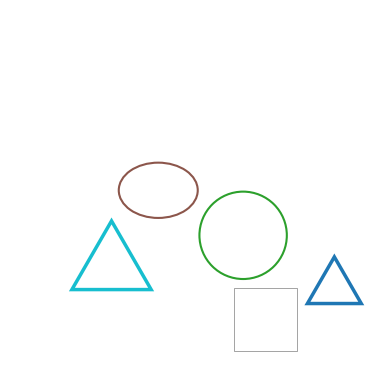[{"shape": "triangle", "thickness": 2.5, "radius": 0.4, "center": [0.868, 0.252]}, {"shape": "circle", "thickness": 1.5, "radius": 0.57, "center": [0.632, 0.389]}, {"shape": "oval", "thickness": 1.5, "radius": 0.51, "center": [0.411, 0.506]}, {"shape": "square", "thickness": 0.5, "radius": 0.41, "center": [0.689, 0.17]}, {"shape": "triangle", "thickness": 2.5, "radius": 0.59, "center": [0.29, 0.307]}]